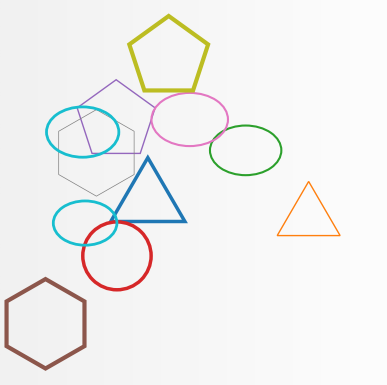[{"shape": "triangle", "thickness": 2.5, "radius": 0.55, "center": [0.381, 0.48]}, {"shape": "triangle", "thickness": 1, "radius": 0.47, "center": [0.797, 0.435]}, {"shape": "oval", "thickness": 1.5, "radius": 0.46, "center": [0.634, 0.609]}, {"shape": "circle", "thickness": 2.5, "radius": 0.44, "center": [0.302, 0.335]}, {"shape": "pentagon", "thickness": 1, "radius": 0.53, "center": [0.3, 0.687]}, {"shape": "hexagon", "thickness": 3, "radius": 0.58, "center": [0.117, 0.159]}, {"shape": "oval", "thickness": 1.5, "radius": 0.49, "center": [0.49, 0.69]}, {"shape": "hexagon", "thickness": 0.5, "radius": 0.56, "center": [0.249, 0.603]}, {"shape": "pentagon", "thickness": 3, "radius": 0.53, "center": [0.435, 0.852]}, {"shape": "oval", "thickness": 2, "radius": 0.41, "center": [0.22, 0.421]}, {"shape": "oval", "thickness": 2, "radius": 0.47, "center": [0.213, 0.657]}]